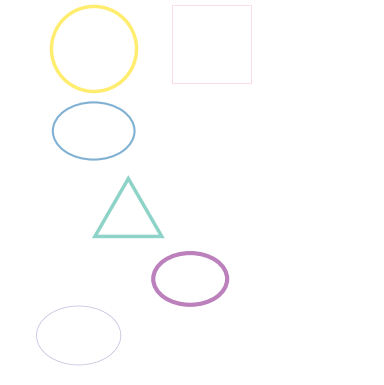[{"shape": "triangle", "thickness": 2.5, "radius": 0.5, "center": [0.333, 0.436]}, {"shape": "oval", "thickness": 0.5, "radius": 0.55, "center": [0.204, 0.129]}, {"shape": "oval", "thickness": 1.5, "radius": 0.53, "center": [0.243, 0.66]}, {"shape": "square", "thickness": 0.5, "radius": 0.51, "center": [0.549, 0.886]}, {"shape": "oval", "thickness": 3, "radius": 0.48, "center": [0.494, 0.275]}, {"shape": "circle", "thickness": 2.5, "radius": 0.55, "center": [0.244, 0.873]}]